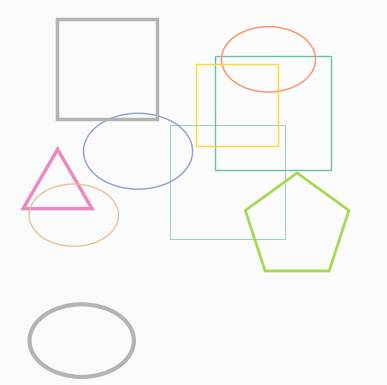[{"shape": "square", "thickness": 0.5, "radius": 0.74, "center": [0.587, 0.528]}, {"shape": "square", "thickness": 1, "radius": 0.74, "center": [0.704, 0.707]}, {"shape": "oval", "thickness": 1, "radius": 0.61, "center": [0.693, 0.846]}, {"shape": "oval", "thickness": 1, "radius": 0.7, "center": [0.356, 0.607]}, {"shape": "triangle", "thickness": 2.5, "radius": 0.51, "center": [0.149, 0.509]}, {"shape": "pentagon", "thickness": 2, "radius": 0.7, "center": [0.767, 0.41]}, {"shape": "square", "thickness": 1, "radius": 0.53, "center": [0.611, 0.728]}, {"shape": "oval", "thickness": 1, "radius": 0.58, "center": [0.19, 0.441]}, {"shape": "oval", "thickness": 3, "radius": 0.67, "center": [0.211, 0.115]}, {"shape": "square", "thickness": 2.5, "radius": 0.65, "center": [0.276, 0.821]}]